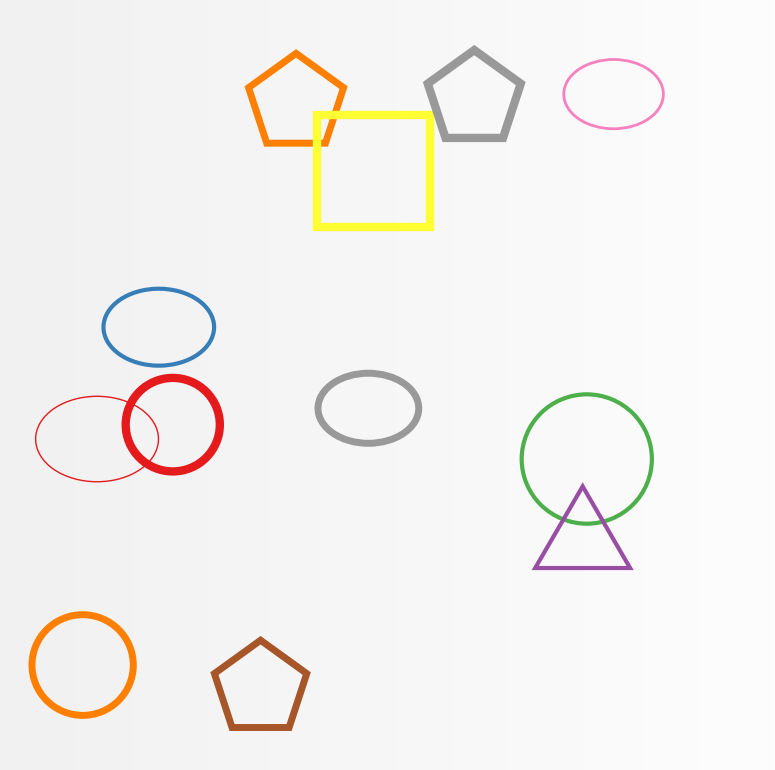[{"shape": "circle", "thickness": 3, "radius": 0.3, "center": [0.223, 0.448]}, {"shape": "oval", "thickness": 0.5, "radius": 0.4, "center": [0.125, 0.43]}, {"shape": "oval", "thickness": 1.5, "radius": 0.36, "center": [0.205, 0.575]}, {"shape": "circle", "thickness": 1.5, "radius": 0.42, "center": [0.757, 0.404]}, {"shape": "triangle", "thickness": 1.5, "radius": 0.35, "center": [0.752, 0.298]}, {"shape": "circle", "thickness": 2.5, "radius": 0.33, "center": [0.107, 0.136]}, {"shape": "pentagon", "thickness": 2.5, "radius": 0.32, "center": [0.382, 0.866]}, {"shape": "square", "thickness": 3, "radius": 0.36, "center": [0.482, 0.778]}, {"shape": "pentagon", "thickness": 2.5, "radius": 0.31, "center": [0.336, 0.106]}, {"shape": "oval", "thickness": 1, "radius": 0.32, "center": [0.792, 0.878]}, {"shape": "pentagon", "thickness": 3, "radius": 0.32, "center": [0.612, 0.872]}, {"shape": "oval", "thickness": 2.5, "radius": 0.33, "center": [0.475, 0.47]}]